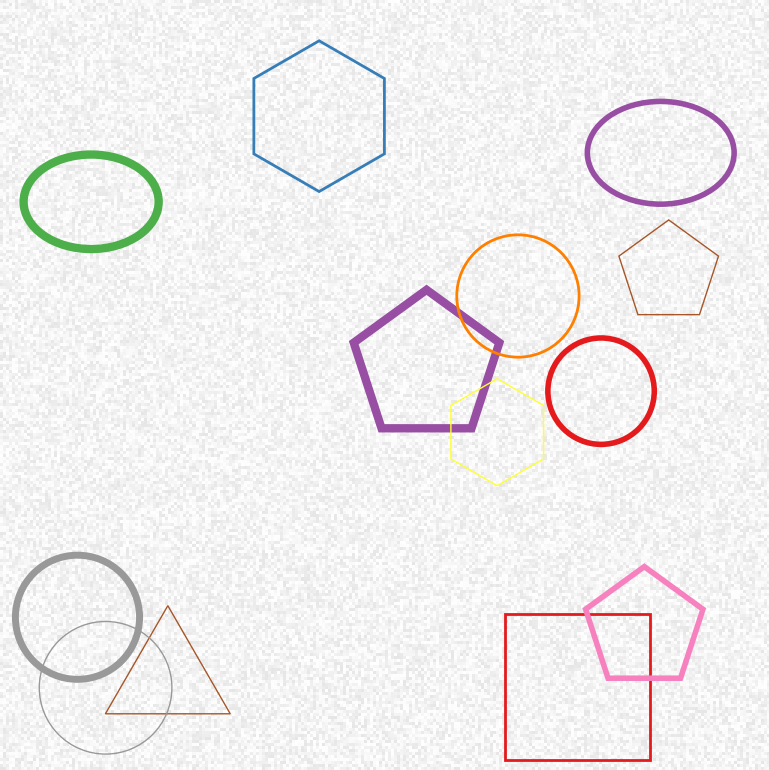[{"shape": "square", "thickness": 1, "radius": 0.47, "center": [0.75, 0.108]}, {"shape": "circle", "thickness": 2, "radius": 0.35, "center": [0.781, 0.492]}, {"shape": "hexagon", "thickness": 1, "radius": 0.49, "center": [0.414, 0.849]}, {"shape": "oval", "thickness": 3, "radius": 0.44, "center": [0.118, 0.738]}, {"shape": "oval", "thickness": 2, "radius": 0.48, "center": [0.858, 0.802]}, {"shape": "pentagon", "thickness": 3, "radius": 0.5, "center": [0.554, 0.524]}, {"shape": "circle", "thickness": 1, "radius": 0.4, "center": [0.673, 0.616]}, {"shape": "hexagon", "thickness": 0.5, "radius": 0.35, "center": [0.646, 0.439]}, {"shape": "pentagon", "thickness": 0.5, "radius": 0.34, "center": [0.868, 0.646]}, {"shape": "triangle", "thickness": 0.5, "radius": 0.47, "center": [0.218, 0.12]}, {"shape": "pentagon", "thickness": 2, "radius": 0.4, "center": [0.837, 0.184]}, {"shape": "circle", "thickness": 2.5, "radius": 0.4, "center": [0.101, 0.198]}, {"shape": "circle", "thickness": 0.5, "radius": 0.43, "center": [0.137, 0.107]}]